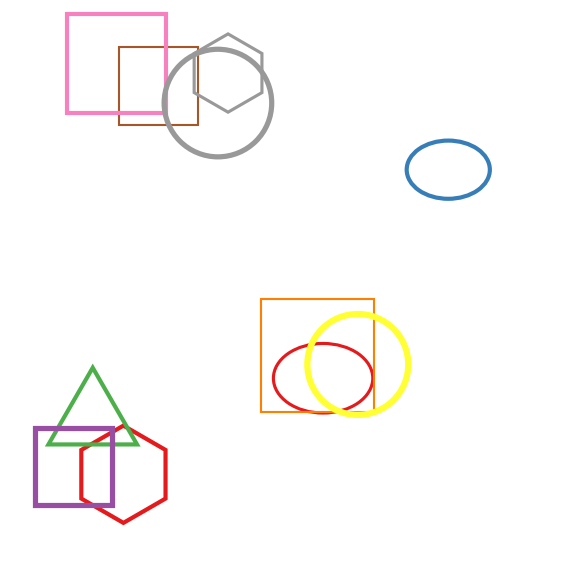[{"shape": "hexagon", "thickness": 2, "radius": 0.42, "center": [0.214, 0.178]}, {"shape": "oval", "thickness": 1.5, "radius": 0.43, "center": [0.559, 0.344]}, {"shape": "oval", "thickness": 2, "radius": 0.36, "center": [0.776, 0.705]}, {"shape": "triangle", "thickness": 2, "radius": 0.44, "center": [0.161, 0.274]}, {"shape": "square", "thickness": 2.5, "radius": 0.33, "center": [0.127, 0.191]}, {"shape": "square", "thickness": 1, "radius": 0.49, "center": [0.55, 0.383]}, {"shape": "circle", "thickness": 3, "radius": 0.44, "center": [0.62, 0.368]}, {"shape": "square", "thickness": 1, "radius": 0.34, "center": [0.274, 0.85]}, {"shape": "square", "thickness": 2, "radius": 0.43, "center": [0.201, 0.889]}, {"shape": "circle", "thickness": 2.5, "radius": 0.47, "center": [0.377, 0.821]}, {"shape": "hexagon", "thickness": 1.5, "radius": 0.34, "center": [0.395, 0.873]}]